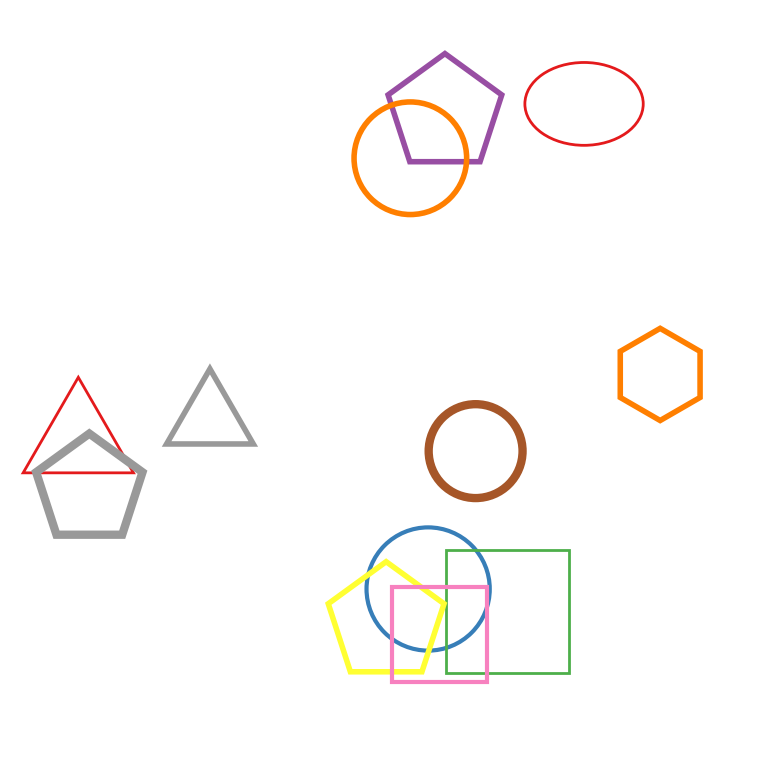[{"shape": "oval", "thickness": 1, "radius": 0.38, "center": [0.759, 0.865]}, {"shape": "triangle", "thickness": 1, "radius": 0.41, "center": [0.102, 0.427]}, {"shape": "circle", "thickness": 1.5, "radius": 0.4, "center": [0.556, 0.235]}, {"shape": "square", "thickness": 1, "radius": 0.4, "center": [0.659, 0.206]}, {"shape": "pentagon", "thickness": 2, "radius": 0.39, "center": [0.578, 0.853]}, {"shape": "circle", "thickness": 2, "radius": 0.37, "center": [0.533, 0.794]}, {"shape": "hexagon", "thickness": 2, "radius": 0.3, "center": [0.857, 0.514]}, {"shape": "pentagon", "thickness": 2, "radius": 0.4, "center": [0.501, 0.192]}, {"shape": "circle", "thickness": 3, "radius": 0.3, "center": [0.618, 0.414]}, {"shape": "square", "thickness": 1.5, "radius": 0.31, "center": [0.571, 0.176]}, {"shape": "pentagon", "thickness": 3, "radius": 0.36, "center": [0.116, 0.364]}, {"shape": "triangle", "thickness": 2, "radius": 0.32, "center": [0.273, 0.456]}]